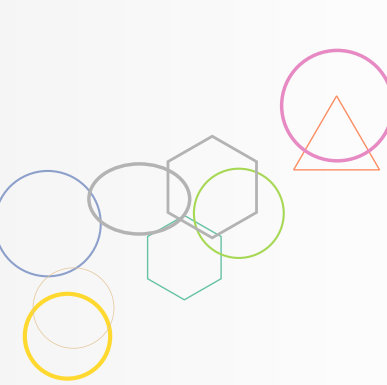[{"shape": "hexagon", "thickness": 1, "radius": 0.55, "center": [0.476, 0.331]}, {"shape": "triangle", "thickness": 1, "radius": 0.64, "center": [0.869, 0.623]}, {"shape": "circle", "thickness": 1.5, "radius": 0.68, "center": [0.123, 0.419]}, {"shape": "circle", "thickness": 2.5, "radius": 0.72, "center": [0.87, 0.726]}, {"shape": "circle", "thickness": 1.5, "radius": 0.58, "center": [0.616, 0.446]}, {"shape": "circle", "thickness": 3, "radius": 0.55, "center": [0.174, 0.127]}, {"shape": "circle", "thickness": 0.5, "radius": 0.52, "center": [0.19, 0.2]}, {"shape": "oval", "thickness": 2.5, "radius": 0.65, "center": [0.359, 0.483]}, {"shape": "hexagon", "thickness": 2, "radius": 0.66, "center": [0.548, 0.514]}]